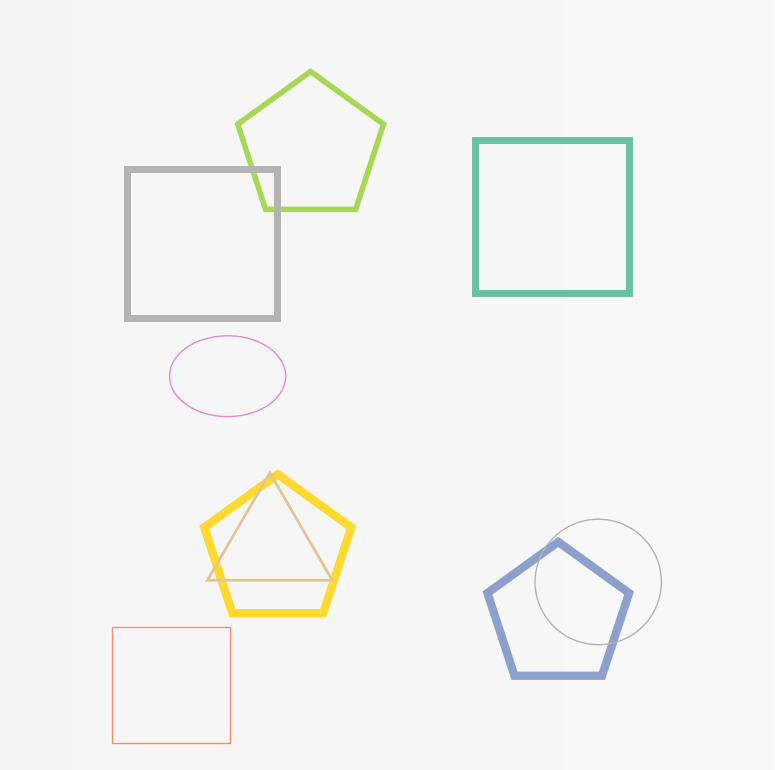[{"shape": "square", "thickness": 2.5, "radius": 0.5, "center": [0.713, 0.718]}, {"shape": "square", "thickness": 0.5, "radius": 0.38, "center": [0.221, 0.111]}, {"shape": "pentagon", "thickness": 3, "radius": 0.48, "center": [0.72, 0.2]}, {"shape": "oval", "thickness": 0.5, "radius": 0.37, "center": [0.294, 0.511]}, {"shape": "pentagon", "thickness": 2, "radius": 0.49, "center": [0.401, 0.808]}, {"shape": "pentagon", "thickness": 3, "radius": 0.5, "center": [0.358, 0.284]}, {"shape": "triangle", "thickness": 1, "radius": 0.46, "center": [0.348, 0.293]}, {"shape": "circle", "thickness": 0.5, "radius": 0.41, "center": [0.772, 0.244]}, {"shape": "square", "thickness": 2.5, "radius": 0.49, "center": [0.261, 0.684]}]